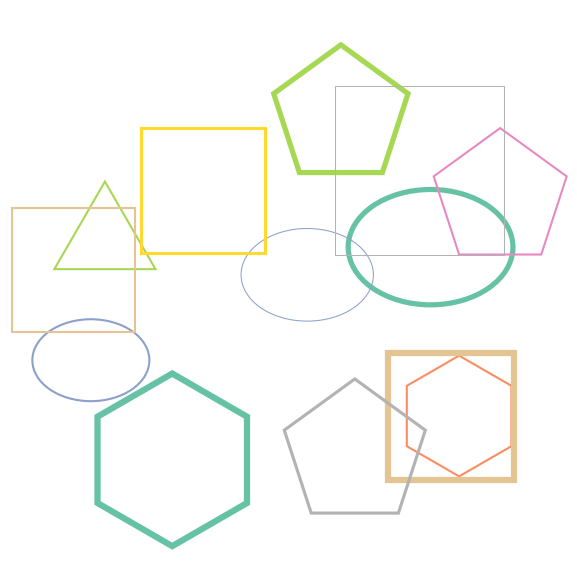[{"shape": "hexagon", "thickness": 3, "radius": 0.75, "center": [0.298, 0.203]}, {"shape": "oval", "thickness": 2.5, "radius": 0.71, "center": [0.746, 0.571]}, {"shape": "hexagon", "thickness": 1, "radius": 0.52, "center": [0.795, 0.279]}, {"shape": "oval", "thickness": 1, "radius": 0.51, "center": [0.157, 0.375]}, {"shape": "oval", "thickness": 0.5, "radius": 0.57, "center": [0.532, 0.523]}, {"shape": "pentagon", "thickness": 1, "radius": 0.61, "center": [0.866, 0.656]}, {"shape": "triangle", "thickness": 1, "radius": 0.51, "center": [0.182, 0.584]}, {"shape": "pentagon", "thickness": 2.5, "radius": 0.61, "center": [0.59, 0.799]}, {"shape": "square", "thickness": 1.5, "radius": 0.54, "center": [0.352, 0.669]}, {"shape": "square", "thickness": 1, "radius": 0.53, "center": [0.128, 0.532]}, {"shape": "square", "thickness": 3, "radius": 0.55, "center": [0.781, 0.278]}, {"shape": "square", "thickness": 0.5, "radius": 0.73, "center": [0.727, 0.705]}, {"shape": "pentagon", "thickness": 1.5, "radius": 0.64, "center": [0.614, 0.215]}]